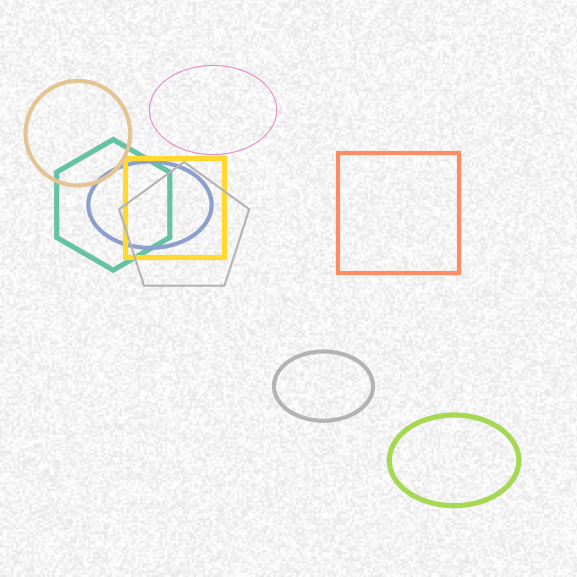[{"shape": "hexagon", "thickness": 2.5, "radius": 0.57, "center": [0.196, 0.644]}, {"shape": "square", "thickness": 2, "radius": 0.52, "center": [0.691, 0.63]}, {"shape": "oval", "thickness": 2, "radius": 0.53, "center": [0.26, 0.645]}, {"shape": "oval", "thickness": 0.5, "radius": 0.55, "center": [0.369, 0.809]}, {"shape": "oval", "thickness": 2.5, "radius": 0.56, "center": [0.786, 0.202]}, {"shape": "square", "thickness": 2.5, "radius": 0.43, "center": [0.302, 0.64]}, {"shape": "circle", "thickness": 2, "radius": 0.45, "center": [0.135, 0.768]}, {"shape": "oval", "thickness": 2, "radius": 0.43, "center": [0.56, 0.331]}, {"shape": "pentagon", "thickness": 1, "radius": 0.59, "center": [0.319, 0.6]}]